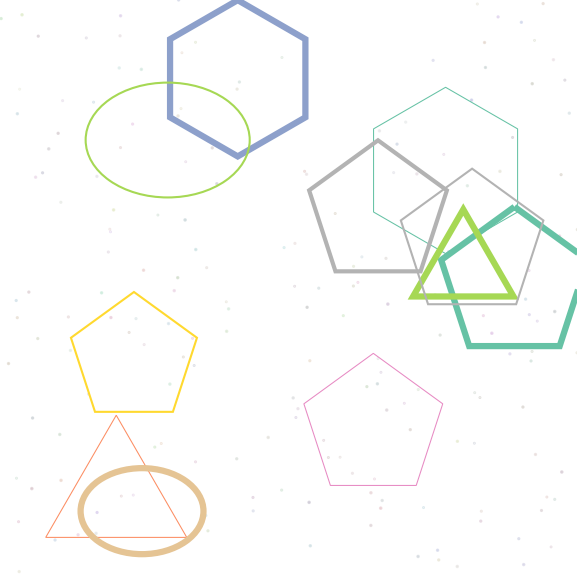[{"shape": "hexagon", "thickness": 0.5, "radius": 0.72, "center": [0.772, 0.704]}, {"shape": "pentagon", "thickness": 3, "radius": 0.67, "center": [0.891, 0.508]}, {"shape": "triangle", "thickness": 0.5, "radius": 0.71, "center": [0.201, 0.139]}, {"shape": "hexagon", "thickness": 3, "radius": 0.68, "center": [0.412, 0.864]}, {"shape": "pentagon", "thickness": 0.5, "radius": 0.63, "center": [0.646, 0.261]}, {"shape": "oval", "thickness": 1, "radius": 0.71, "center": [0.29, 0.757]}, {"shape": "triangle", "thickness": 3, "radius": 0.5, "center": [0.802, 0.536]}, {"shape": "pentagon", "thickness": 1, "radius": 0.57, "center": [0.232, 0.379]}, {"shape": "oval", "thickness": 3, "radius": 0.53, "center": [0.246, 0.114]}, {"shape": "pentagon", "thickness": 1, "radius": 0.65, "center": [0.818, 0.577]}, {"shape": "pentagon", "thickness": 2, "radius": 0.63, "center": [0.655, 0.631]}]